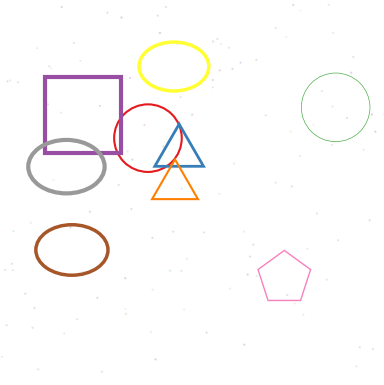[{"shape": "circle", "thickness": 1.5, "radius": 0.44, "center": [0.384, 0.641]}, {"shape": "triangle", "thickness": 2, "radius": 0.37, "center": [0.465, 0.605]}, {"shape": "circle", "thickness": 0.5, "radius": 0.45, "center": [0.872, 0.721]}, {"shape": "square", "thickness": 3, "radius": 0.49, "center": [0.216, 0.702]}, {"shape": "triangle", "thickness": 1.5, "radius": 0.34, "center": [0.455, 0.517]}, {"shape": "oval", "thickness": 2.5, "radius": 0.45, "center": [0.452, 0.827]}, {"shape": "oval", "thickness": 2.5, "radius": 0.47, "center": [0.187, 0.351]}, {"shape": "pentagon", "thickness": 1, "radius": 0.36, "center": [0.738, 0.278]}, {"shape": "oval", "thickness": 3, "radius": 0.5, "center": [0.173, 0.567]}]